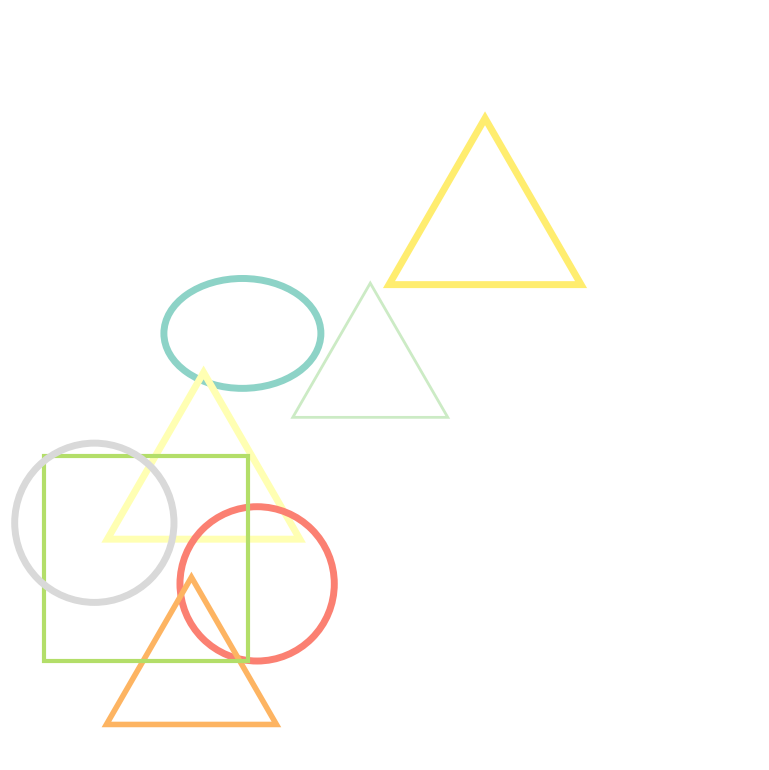[{"shape": "oval", "thickness": 2.5, "radius": 0.51, "center": [0.315, 0.567]}, {"shape": "triangle", "thickness": 2.5, "radius": 0.72, "center": [0.264, 0.372]}, {"shape": "circle", "thickness": 2.5, "radius": 0.5, "center": [0.334, 0.242]}, {"shape": "triangle", "thickness": 2, "radius": 0.64, "center": [0.249, 0.123]}, {"shape": "square", "thickness": 1.5, "radius": 0.67, "center": [0.19, 0.275]}, {"shape": "circle", "thickness": 2.5, "radius": 0.52, "center": [0.123, 0.321]}, {"shape": "triangle", "thickness": 1, "radius": 0.58, "center": [0.481, 0.516]}, {"shape": "triangle", "thickness": 2.5, "radius": 0.72, "center": [0.63, 0.702]}]